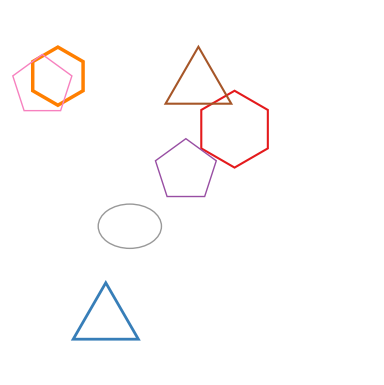[{"shape": "hexagon", "thickness": 1.5, "radius": 0.5, "center": [0.609, 0.664]}, {"shape": "triangle", "thickness": 2, "radius": 0.49, "center": [0.275, 0.168]}, {"shape": "pentagon", "thickness": 1, "radius": 0.42, "center": [0.483, 0.557]}, {"shape": "hexagon", "thickness": 2.5, "radius": 0.38, "center": [0.15, 0.802]}, {"shape": "triangle", "thickness": 1.5, "radius": 0.49, "center": [0.515, 0.78]}, {"shape": "pentagon", "thickness": 1, "radius": 0.4, "center": [0.11, 0.778]}, {"shape": "oval", "thickness": 1, "radius": 0.41, "center": [0.337, 0.412]}]